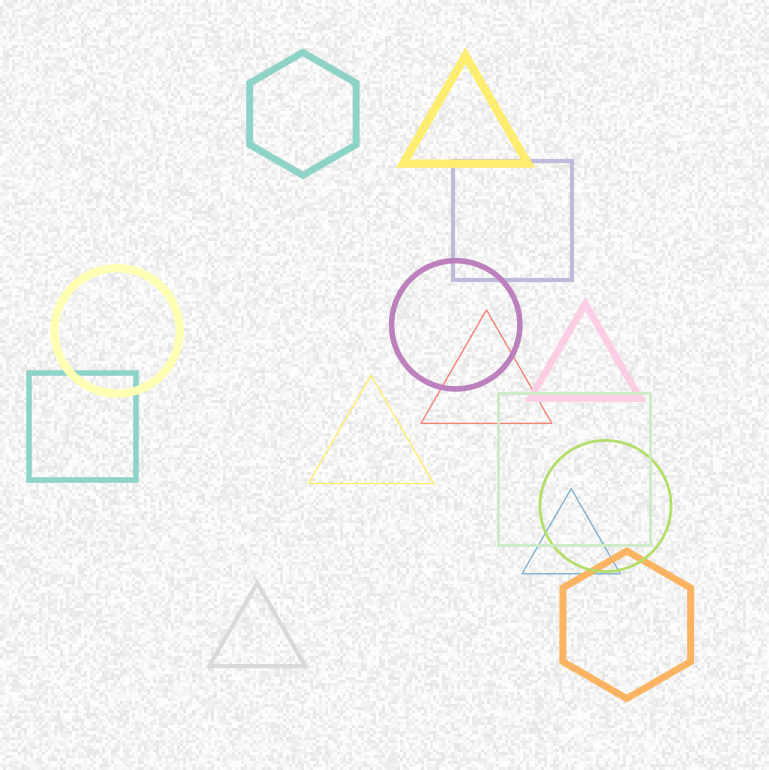[{"shape": "hexagon", "thickness": 2.5, "radius": 0.4, "center": [0.393, 0.852]}, {"shape": "square", "thickness": 2, "radius": 0.35, "center": [0.107, 0.446]}, {"shape": "circle", "thickness": 3, "radius": 0.41, "center": [0.152, 0.57]}, {"shape": "square", "thickness": 1.5, "radius": 0.39, "center": [0.666, 0.713]}, {"shape": "triangle", "thickness": 0.5, "radius": 0.49, "center": [0.632, 0.499]}, {"shape": "triangle", "thickness": 0.5, "radius": 0.37, "center": [0.742, 0.292]}, {"shape": "hexagon", "thickness": 2.5, "radius": 0.48, "center": [0.814, 0.189]}, {"shape": "circle", "thickness": 1, "radius": 0.43, "center": [0.786, 0.343]}, {"shape": "triangle", "thickness": 2.5, "radius": 0.41, "center": [0.76, 0.524]}, {"shape": "triangle", "thickness": 1.5, "radius": 0.36, "center": [0.334, 0.171]}, {"shape": "circle", "thickness": 2, "radius": 0.42, "center": [0.592, 0.578]}, {"shape": "square", "thickness": 1, "radius": 0.49, "center": [0.745, 0.391]}, {"shape": "triangle", "thickness": 3, "radius": 0.47, "center": [0.605, 0.834]}, {"shape": "triangle", "thickness": 0.5, "radius": 0.47, "center": [0.482, 0.419]}]